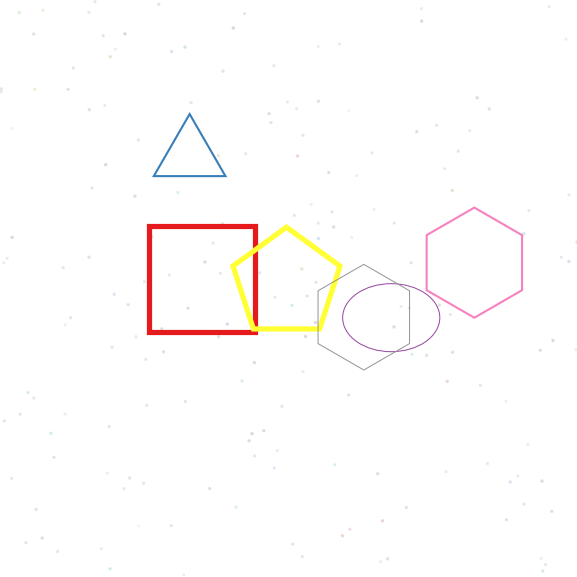[{"shape": "square", "thickness": 2.5, "radius": 0.46, "center": [0.35, 0.515]}, {"shape": "triangle", "thickness": 1, "radius": 0.36, "center": [0.328, 0.73]}, {"shape": "oval", "thickness": 0.5, "radius": 0.42, "center": [0.677, 0.449]}, {"shape": "pentagon", "thickness": 2.5, "radius": 0.49, "center": [0.496, 0.508]}, {"shape": "hexagon", "thickness": 1, "radius": 0.48, "center": [0.821, 0.544]}, {"shape": "hexagon", "thickness": 0.5, "radius": 0.46, "center": [0.63, 0.45]}]